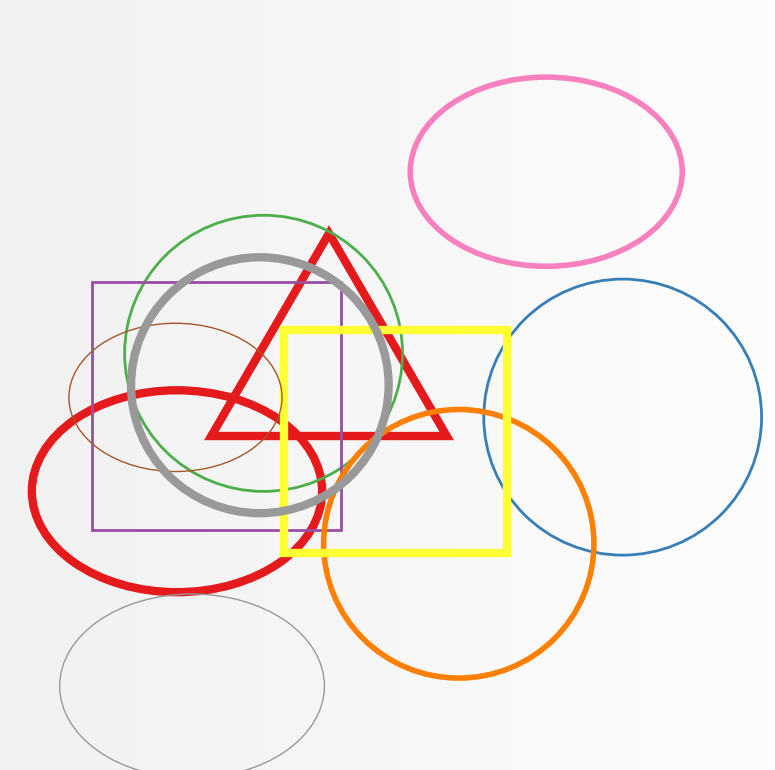[{"shape": "oval", "thickness": 3, "radius": 0.94, "center": [0.228, 0.362]}, {"shape": "triangle", "thickness": 3, "radius": 0.88, "center": [0.425, 0.521]}, {"shape": "circle", "thickness": 1, "radius": 0.9, "center": [0.803, 0.458]}, {"shape": "circle", "thickness": 1, "radius": 0.9, "center": [0.34, 0.541]}, {"shape": "square", "thickness": 1, "radius": 0.8, "center": [0.279, 0.473]}, {"shape": "circle", "thickness": 2, "radius": 0.87, "center": [0.592, 0.294]}, {"shape": "square", "thickness": 3, "radius": 0.72, "center": [0.51, 0.427]}, {"shape": "oval", "thickness": 0.5, "radius": 0.69, "center": [0.226, 0.484]}, {"shape": "oval", "thickness": 2, "radius": 0.88, "center": [0.705, 0.777]}, {"shape": "circle", "thickness": 3, "radius": 0.83, "center": [0.335, 0.5]}, {"shape": "oval", "thickness": 0.5, "radius": 0.85, "center": [0.248, 0.109]}]